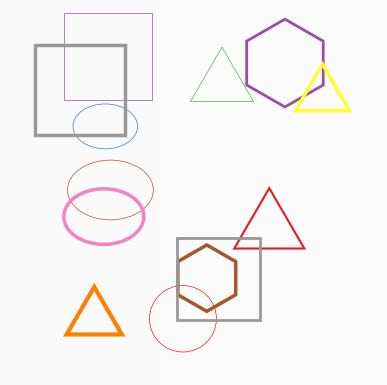[{"shape": "triangle", "thickness": 1.5, "radius": 0.52, "center": [0.695, 0.407]}, {"shape": "circle", "thickness": 0.5, "radius": 0.43, "center": [0.472, 0.172]}, {"shape": "oval", "thickness": 0.5, "radius": 0.42, "center": [0.272, 0.672]}, {"shape": "triangle", "thickness": 0.5, "radius": 0.47, "center": [0.573, 0.783]}, {"shape": "square", "thickness": 0.5, "radius": 0.57, "center": [0.279, 0.853]}, {"shape": "hexagon", "thickness": 2, "radius": 0.57, "center": [0.735, 0.836]}, {"shape": "triangle", "thickness": 3, "radius": 0.41, "center": [0.243, 0.172]}, {"shape": "triangle", "thickness": 2.5, "radius": 0.4, "center": [0.832, 0.753]}, {"shape": "hexagon", "thickness": 2.5, "radius": 0.43, "center": [0.534, 0.278]}, {"shape": "oval", "thickness": 0.5, "radius": 0.55, "center": [0.285, 0.507]}, {"shape": "oval", "thickness": 2.5, "radius": 0.52, "center": [0.268, 0.437]}, {"shape": "square", "thickness": 2.5, "radius": 0.59, "center": [0.206, 0.766]}, {"shape": "square", "thickness": 2, "radius": 0.53, "center": [0.564, 0.275]}]